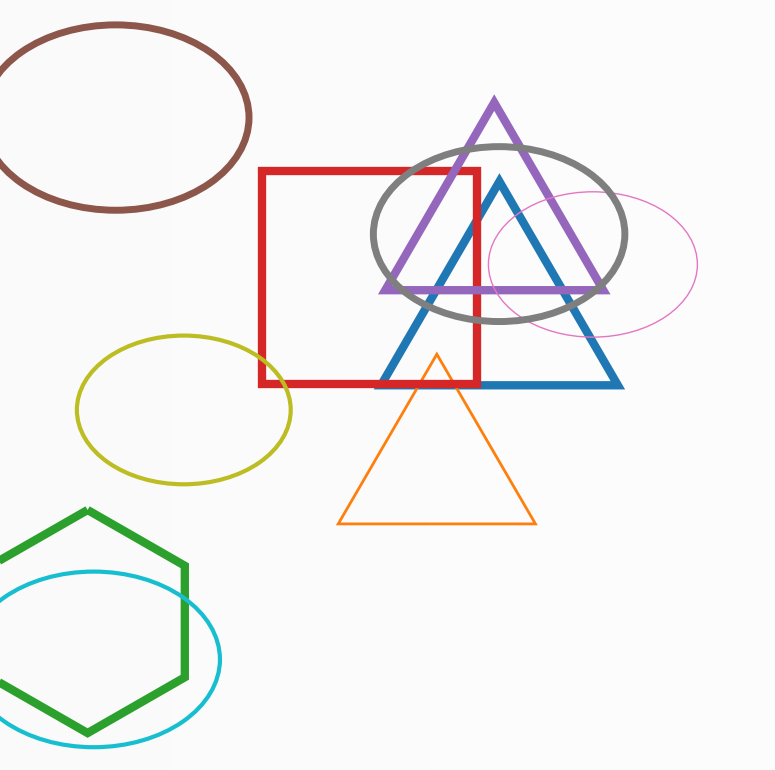[{"shape": "triangle", "thickness": 3, "radius": 0.88, "center": [0.644, 0.588]}, {"shape": "triangle", "thickness": 1, "radius": 0.73, "center": [0.564, 0.393]}, {"shape": "hexagon", "thickness": 3, "radius": 0.72, "center": [0.113, 0.193]}, {"shape": "square", "thickness": 3, "radius": 0.69, "center": [0.477, 0.64]}, {"shape": "triangle", "thickness": 3, "radius": 0.81, "center": [0.638, 0.704]}, {"shape": "oval", "thickness": 2.5, "radius": 0.86, "center": [0.149, 0.847]}, {"shape": "oval", "thickness": 0.5, "radius": 0.67, "center": [0.765, 0.657]}, {"shape": "oval", "thickness": 2.5, "radius": 0.81, "center": [0.644, 0.696]}, {"shape": "oval", "thickness": 1.5, "radius": 0.69, "center": [0.237, 0.468]}, {"shape": "oval", "thickness": 1.5, "radius": 0.81, "center": [0.121, 0.144]}]